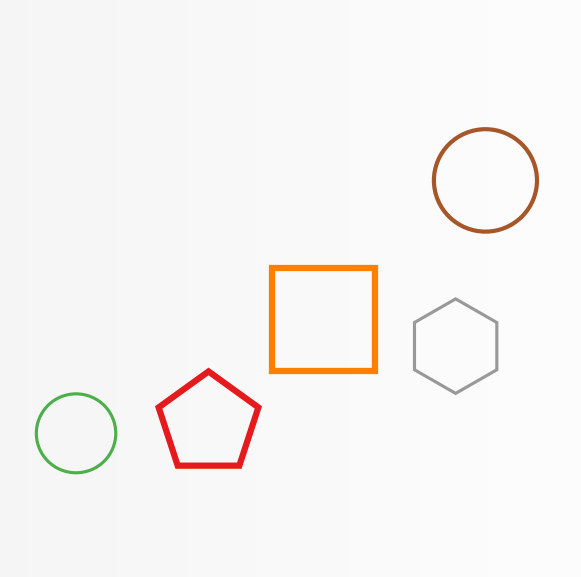[{"shape": "pentagon", "thickness": 3, "radius": 0.45, "center": [0.359, 0.266]}, {"shape": "circle", "thickness": 1.5, "radius": 0.34, "center": [0.131, 0.249]}, {"shape": "square", "thickness": 3, "radius": 0.44, "center": [0.557, 0.446]}, {"shape": "circle", "thickness": 2, "radius": 0.44, "center": [0.835, 0.687]}, {"shape": "hexagon", "thickness": 1.5, "radius": 0.41, "center": [0.784, 0.4]}]